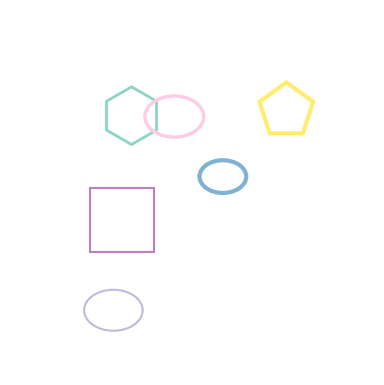[{"shape": "hexagon", "thickness": 2, "radius": 0.37, "center": [0.342, 0.7]}, {"shape": "oval", "thickness": 1.5, "radius": 0.38, "center": [0.294, 0.194]}, {"shape": "oval", "thickness": 3, "radius": 0.3, "center": [0.579, 0.541]}, {"shape": "oval", "thickness": 2.5, "radius": 0.38, "center": [0.453, 0.697]}, {"shape": "square", "thickness": 1.5, "radius": 0.42, "center": [0.316, 0.428]}, {"shape": "pentagon", "thickness": 3, "radius": 0.37, "center": [0.744, 0.713]}]